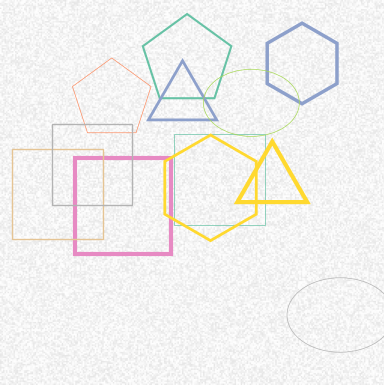[{"shape": "pentagon", "thickness": 1.5, "radius": 0.6, "center": [0.486, 0.843]}, {"shape": "square", "thickness": 0.5, "radius": 0.59, "center": [0.57, 0.533]}, {"shape": "pentagon", "thickness": 0.5, "radius": 0.54, "center": [0.29, 0.742]}, {"shape": "hexagon", "thickness": 2.5, "radius": 0.52, "center": [0.785, 0.835]}, {"shape": "triangle", "thickness": 2, "radius": 0.51, "center": [0.474, 0.74]}, {"shape": "square", "thickness": 3, "radius": 0.63, "center": [0.32, 0.465]}, {"shape": "oval", "thickness": 0.5, "radius": 0.62, "center": [0.653, 0.733]}, {"shape": "triangle", "thickness": 3, "radius": 0.52, "center": [0.707, 0.527]}, {"shape": "hexagon", "thickness": 2, "radius": 0.69, "center": [0.547, 0.512]}, {"shape": "square", "thickness": 1, "radius": 0.59, "center": [0.15, 0.496]}, {"shape": "oval", "thickness": 0.5, "radius": 0.69, "center": [0.884, 0.182]}, {"shape": "square", "thickness": 1, "radius": 0.52, "center": [0.239, 0.573]}]